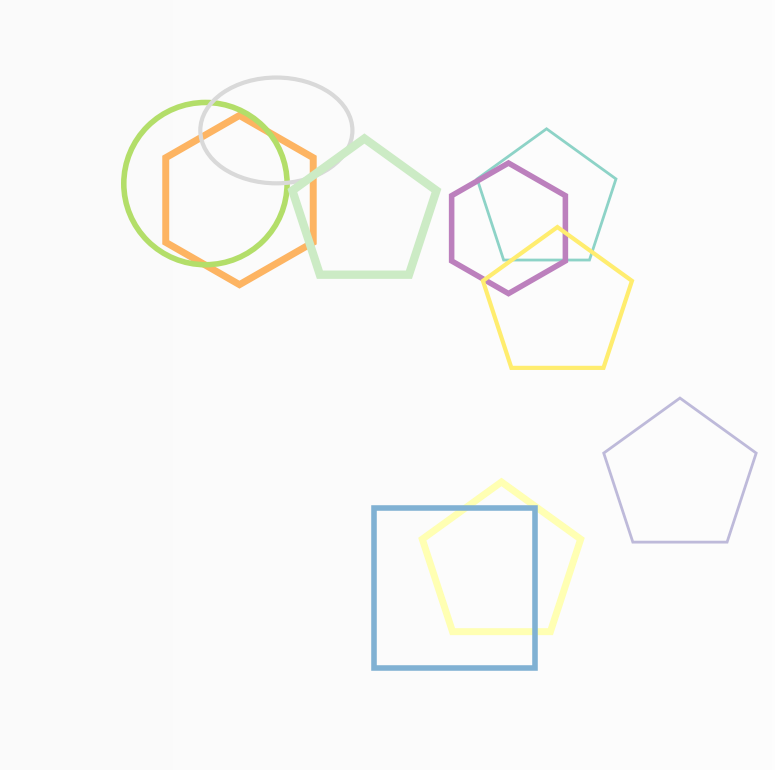[{"shape": "pentagon", "thickness": 1, "radius": 0.47, "center": [0.705, 0.739]}, {"shape": "pentagon", "thickness": 2.5, "radius": 0.54, "center": [0.647, 0.267]}, {"shape": "pentagon", "thickness": 1, "radius": 0.52, "center": [0.877, 0.38]}, {"shape": "square", "thickness": 2, "radius": 0.52, "center": [0.587, 0.236]}, {"shape": "hexagon", "thickness": 2.5, "radius": 0.55, "center": [0.309, 0.74]}, {"shape": "circle", "thickness": 2, "radius": 0.53, "center": [0.265, 0.762]}, {"shape": "oval", "thickness": 1.5, "radius": 0.49, "center": [0.357, 0.831]}, {"shape": "hexagon", "thickness": 2, "radius": 0.42, "center": [0.656, 0.704]}, {"shape": "pentagon", "thickness": 3, "radius": 0.49, "center": [0.47, 0.722]}, {"shape": "pentagon", "thickness": 1.5, "radius": 0.51, "center": [0.719, 0.604]}]